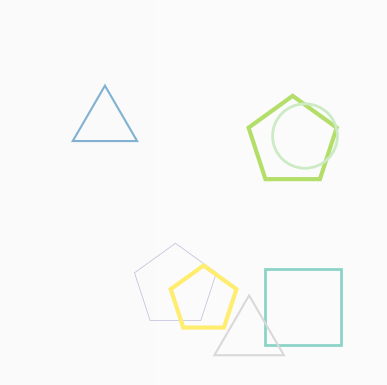[{"shape": "square", "thickness": 2, "radius": 0.49, "center": [0.783, 0.202]}, {"shape": "pentagon", "thickness": 0.5, "radius": 0.56, "center": [0.453, 0.257]}, {"shape": "triangle", "thickness": 1.5, "radius": 0.48, "center": [0.271, 0.682]}, {"shape": "pentagon", "thickness": 3, "radius": 0.6, "center": [0.755, 0.631]}, {"shape": "triangle", "thickness": 1.5, "radius": 0.52, "center": [0.643, 0.129]}, {"shape": "circle", "thickness": 2, "radius": 0.42, "center": [0.787, 0.647]}, {"shape": "pentagon", "thickness": 3, "radius": 0.45, "center": [0.525, 0.221]}]